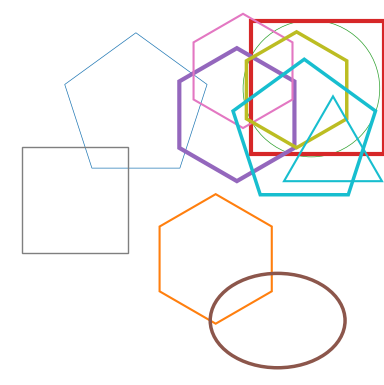[{"shape": "pentagon", "thickness": 0.5, "radius": 0.97, "center": [0.353, 0.721]}, {"shape": "hexagon", "thickness": 1.5, "radius": 0.84, "center": [0.56, 0.327]}, {"shape": "circle", "thickness": 0.5, "radius": 0.89, "center": [0.809, 0.77]}, {"shape": "square", "thickness": 3, "radius": 0.86, "center": [0.824, 0.774]}, {"shape": "hexagon", "thickness": 3, "radius": 0.86, "center": [0.615, 0.702]}, {"shape": "oval", "thickness": 2.5, "radius": 0.88, "center": [0.721, 0.167]}, {"shape": "hexagon", "thickness": 1.5, "radius": 0.74, "center": [0.631, 0.816]}, {"shape": "square", "thickness": 1, "radius": 0.69, "center": [0.195, 0.481]}, {"shape": "hexagon", "thickness": 2.5, "radius": 0.75, "center": [0.77, 0.767]}, {"shape": "triangle", "thickness": 1.5, "radius": 0.73, "center": [0.865, 0.603]}, {"shape": "pentagon", "thickness": 2.5, "radius": 0.97, "center": [0.79, 0.652]}]